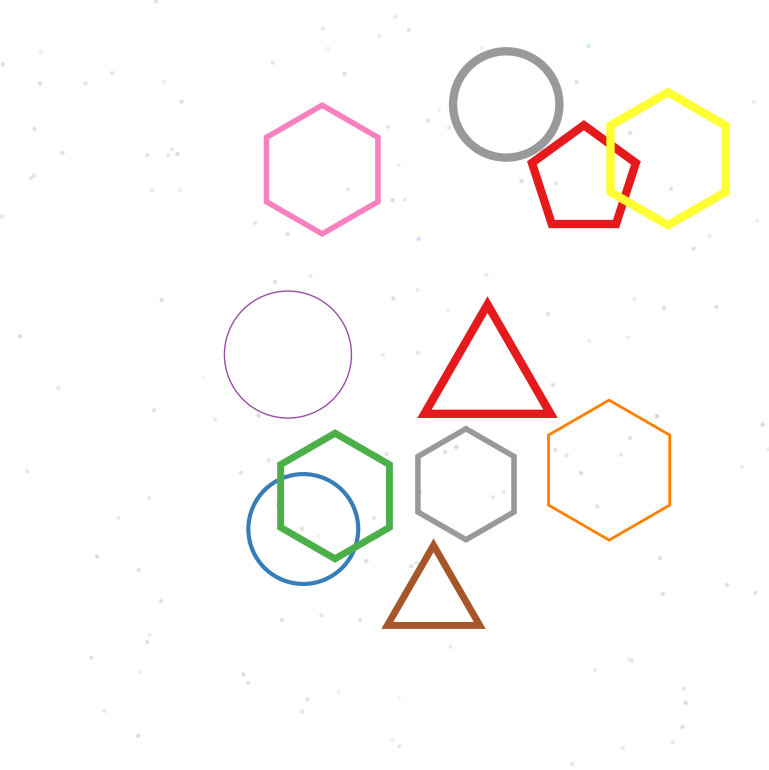[{"shape": "triangle", "thickness": 3, "radius": 0.47, "center": [0.633, 0.51]}, {"shape": "pentagon", "thickness": 3, "radius": 0.35, "center": [0.758, 0.766]}, {"shape": "circle", "thickness": 1.5, "radius": 0.36, "center": [0.394, 0.313]}, {"shape": "hexagon", "thickness": 2.5, "radius": 0.41, "center": [0.435, 0.356]}, {"shape": "circle", "thickness": 0.5, "radius": 0.41, "center": [0.374, 0.54]}, {"shape": "hexagon", "thickness": 1, "radius": 0.45, "center": [0.791, 0.389]}, {"shape": "hexagon", "thickness": 3, "radius": 0.43, "center": [0.868, 0.794]}, {"shape": "triangle", "thickness": 2.5, "radius": 0.35, "center": [0.563, 0.222]}, {"shape": "hexagon", "thickness": 2, "radius": 0.42, "center": [0.418, 0.78]}, {"shape": "hexagon", "thickness": 2, "radius": 0.36, "center": [0.605, 0.371]}, {"shape": "circle", "thickness": 3, "radius": 0.35, "center": [0.657, 0.864]}]